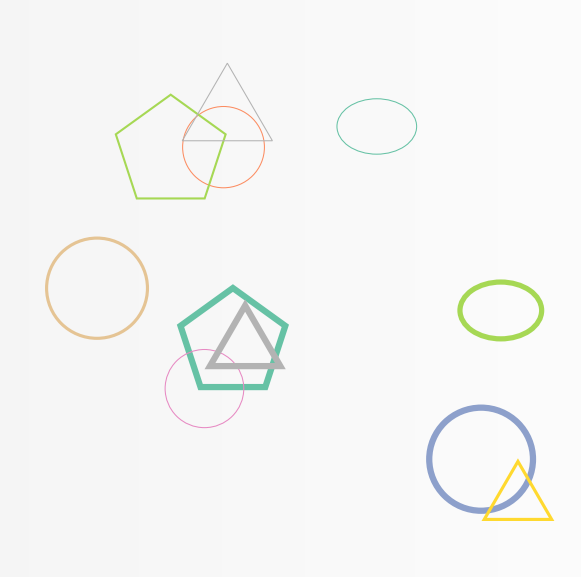[{"shape": "oval", "thickness": 0.5, "radius": 0.34, "center": [0.648, 0.78]}, {"shape": "pentagon", "thickness": 3, "radius": 0.47, "center": [0.401, 0.406]}, {"shape": "circle", "thickness": 0.5, "radius": 0.35, "center": [0.385, 0.744]}, {"shape": "circle", "thickness": 3, "radius": 0.45, "center": [0.828, 0.204]}, {"shape": "circle", "thickness": 0.5, "radius": 0.34, "center": [0.352, 0.326]}, {"shape": "oval", "thickness": 2.5, "radius": 0.35, "center": [0.862, 0.462]}, {"shape": "pentagon", "thickness": 1, "radius": 0.5, "center": [0.294, 0.736]}, {"shape": "triangle", "thickness": 1.5, "radius": 0.33, "center": [0.891, 0.133]}, {"shape": "circle", "thickness": 1.5, "radius": 0.43, "center": [0.167, 0.5]}, {"shape": "triangle", "thickness": 3, "radius": 0.35, "center": [0.422, 0.4]}, {"shape": "triangle", "thickness": 0.5, "radius": 0.45, "center": [0.391, 0.8]}]